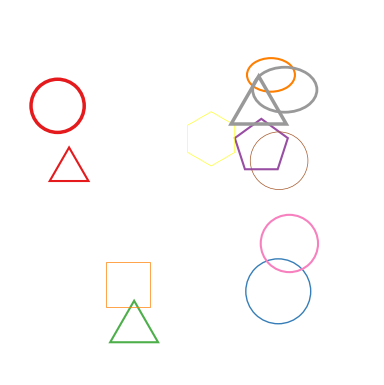[{"shape": "circle", "thickness": 2.5, "radius": 0.35, "center": [0.15, 0.725]}, {"shape": "triangle", "thickness": 1.5, "radius": 0.29, "center": [0.179, 0.559]}, {"shape": "circle", "thickness": 1, "radius": 0.42, "center": [0.723, 0.243]}, {"shape": "triangle", "thickness": 1.5, "radius": 0.36, "center": [0.348, 0.147]}, {"shape": "pentagon", "thickness": 1.5, "radius": 0.36, "center": [0.679, 0.619]}, {"shape": "square", "thickness": 0.5, "radius": 0.29, "center": [0.332, 0.261]}, {"shape": "oval", "thickness": 1.5, "radius": 0.31, "center": [0.704, 0.805]}, {"shape": "hexagon", "thickness": 0.5, "radius": 0.35, "center": [0.548, 0.639]}, {"shape": "circle", "thickness": 0.5, "radius": 0.37, "center": [0.725, 0.583]}, {"shape": "circle", "thickness": 1.5, "radius": 0.37, "center": [0.752, 0.368]}, {"shape": "triangle", "thickness": 2.5, "radius": 0.41, "center": [0.672, 0.719]}, {"shape": "oval", "thickness": 2, "radius": 0.42, "center": [0.74, 0.767]}]